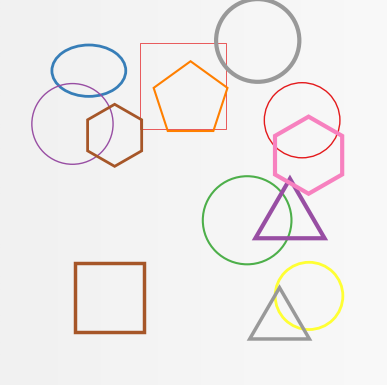[{"shape": "circle", "thickness": 1, "radius": 0.49, "center": [0.78, 0.688]}, {"shape": "square", "thickness": 0.5, "radius": 0.56, "center": [0.472, 0.776]}, {"shape": "oval", "thickness": 2, "radius": 0.48, "center": [0.229, 0.816]}, {"shape": "circle", "thickness": 1.5, "radius": 0.57, "center": [0.638, 0.428]}, {"shape": "circle", "thickness": 1, "radius": 0.52, "center": [0.187, 0.678]}, {"shape": "triangle", "thickness": 3, "radius": 0.52, "center": [0.748, 0.433]}, {"shape": "pentagon", "thickness": 1.5, "radius": 0.5, "center": [0.492, 0.741]}, {"shape": "circle", "thickness": 2, "radius": 0.44, "center": [0.797, 0.231]}, {"shape": "hexagon", "thickness": 2, "radius": 0.4, "center": [0.296, 0.649]}, {"shape": "square", "thickness": 2.5, "radius": 0.45, "center": [0.282, 0.228]}, {"shape": "hexagon", "thickness": 3, "radius": 0.5, "center": [0.796, 0.597]}, {"shape": "triangle", "thickness": 2.5, "radius": 0.44, "center": [0.721, 0.164]}, {"shape": "circle", "thickness": 3, "radius": 0.54, "center": [0.665, 0.895]}]